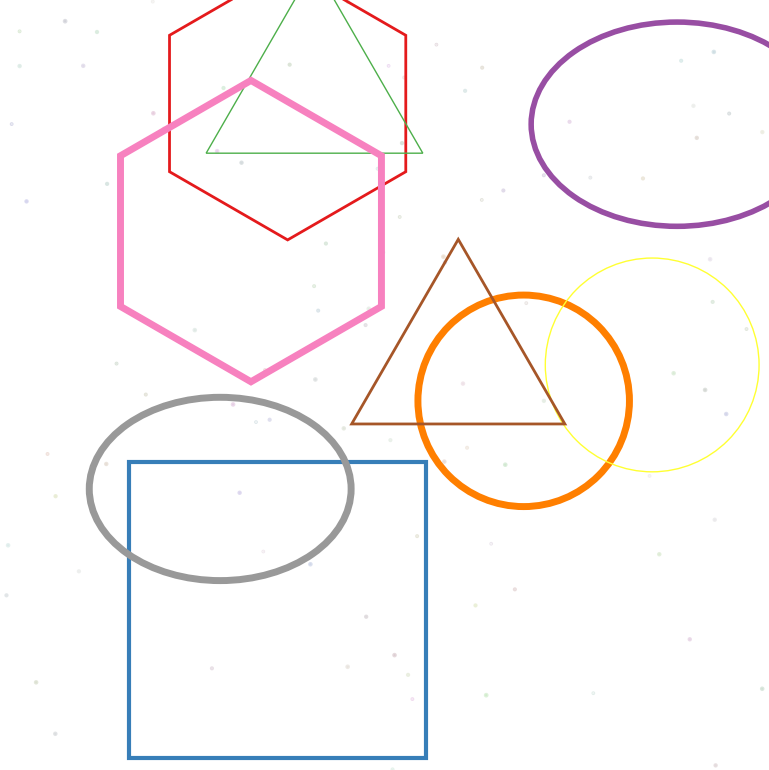[{"shape": "hexagon", "thickness": 1, "radius": 0.89, "center": [0.374, 0.866]}, {"shape": "square", "thickness": 1.5, "radius": 0.96, "center": [0.361, 0.208]}, {"shape": "triangle", "thickness": 0.5, "radius": 0.81, "center": [0.408, 0.882]}, {"shape": "oval", "thickness": 2, "radius": 0.95, "center": [0.879, 0.839]}, {"shape": "circle", "thickness": 2.5, "radius": 0.69, "center": [0.68, 0.479]}, {"shape": "circle", "thickness": 0.5, "radius": 0.69, "center": [0.847, 0.526]}, {"shape": "triangle", "thickness": 1, "radius": 0.8, "center": [0.595, 0.529]}, {"shape": "hexagon", "thickness": 2.5, "radius": 0.98, "center": [0.326, 0.7]}, {"shape": "oval", "thickness": 2.5, "radius": 0.85, "center": [0.286, 0.365]}]